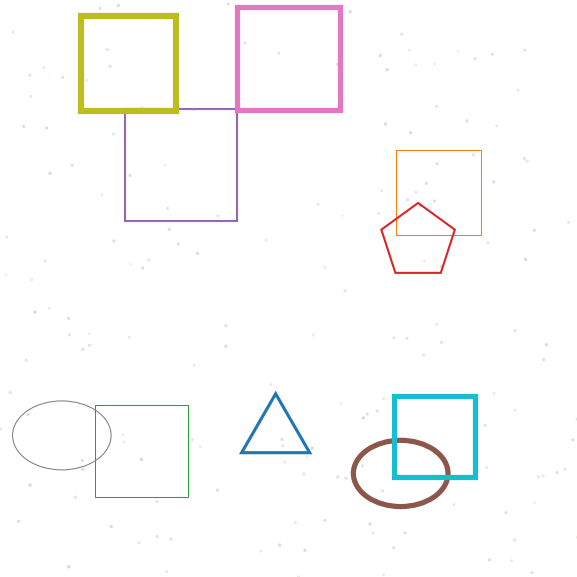[{"shape": "triangle", "thickness": 1.5, "radius": 0.34, "center": [0.477, 0.249]}, {"shape": "square", "thickness": 0.5, "radius": 0.37, "center": [0.76, 0.666]}, {"shape": "square", "thickness": 0.5, "radius": 0.4, "center": [0.245, 0.218]}, {"shape": "pentagon", "thickness": 1, "radius": 0.33, "center": [0.724, 0.581]}, {"shape": "square", "thickness": 1, "radius": 0.49, "center": [0.313, 0.713]}, {"shape": "oval", "thickness": 2.5, "radius": 0.41, "center": [0.694, 0.179]}, {"shape": "square", "thickness": 2.5, "radius": 0.44, "center": [0.5, 0.898]}, {"shape": "oval", "thickness": 0.5, "radius": 0.43, "center": [0.107, 0.245]}, {"shape": "square", "thickness": 3, "radius": 0.41, "center": [0.223, 0.888]}, {"shape": "square", "thickness": 2.5, "radius": 0.35, "center": [0.752, 0.244]}]